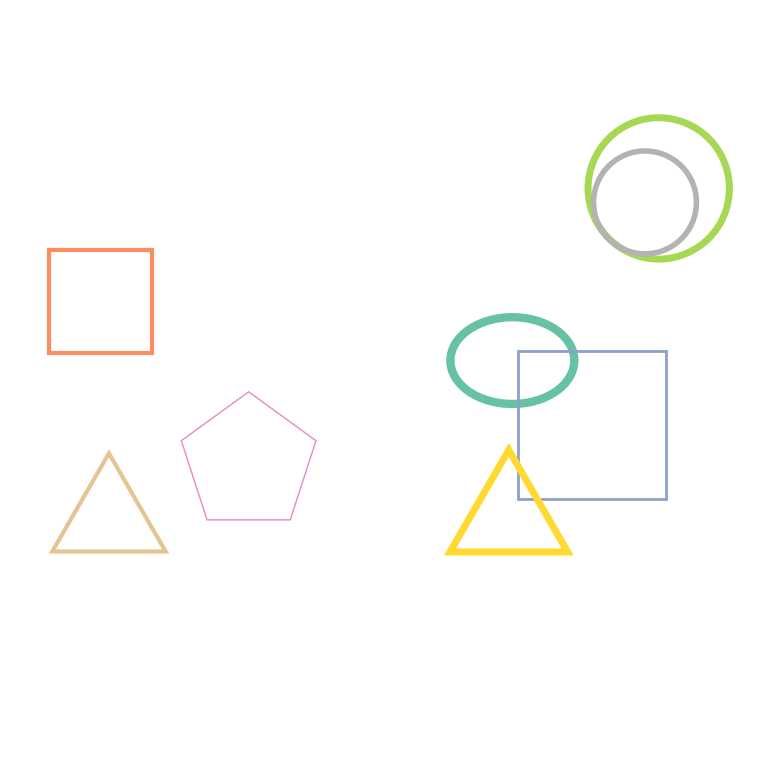[{"shape": "oval", "thickness": 3, "radius": 0.4, "center": [0.665, 0.532]}, {"shape": "square", "thickness": 1.5, "radius": 0.34, "center": [0.13, 0.609]}, {"shape": "square", "thickness": 1, "radius": 0.48, "center": [0.769, 0.448]}, {"shape": "pentagon", "thickness": 0.5, "radius": 0.46, "center": [0.323, 0.399]}, {"shape": "circle", "thickness": 2.5, "radius": 0.46, "center": [0.855, 0.755]}, {"shape": "triangle", "thickness": 2.5, "radius": 0.44, "center": [0.661, 0.327]}, {"shape": "triangle", "thickness": 1.5, "radius": 0.43, "center": [0.141, 0.326]}, {"shape": "circle", "thickness": 2, "radius": 0.33, "center": [0.838, 0.737]}]